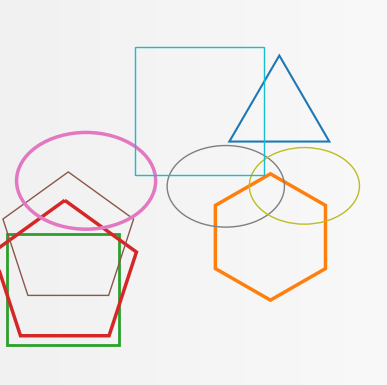[{"shape": "triangle", "thickness": 1.5, "radius": 0.74, "center": [0.721, 0.707]}, {"shape": "hexagon", "thickness": 2.5, "radius": 0.82, "center": [0.698, 0.384]}, {"shape": "square", "thickness": 2, "radius": 0.72, "center": [0.162, 0.248]}, {"shape": "pentagon", "thickness": 2.5, "radius": 0.97, "center": [0.167, 0.285]}, {"shape": "pentagon", "thickness": 1, "radius": 0.89, "center": [0.176, 0.376]}, {"shape": "oval", "thickness": 2.5, "radius": 0.9, "center": [0.222, 0.53]}, {"shape": "oval", "thickness": 1, "radius": 0.76, "center": [0.583, 0.516]}, {"shape": "oval", "thickness": 1, "radius": 0.71, "center": [0.786, 0.517]}, {"shape": "square", "thickness": 1, "radius": 0.83, "center": [0.515, 0.711]}]